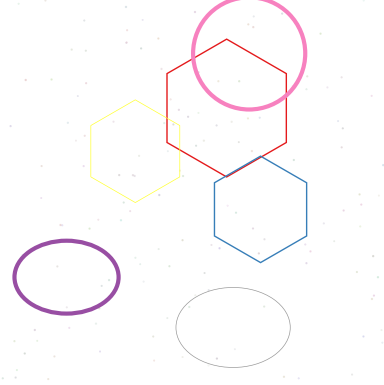[{"shape": "hexagon", "thickness": 1, "radius": 0.89, "center": [0.589, 0.719]}, {"shape": "hexagon", "thickness": 1, "radius": 0.69, "center": [0.677, 0.456]}, {"shape": "oval", "thickness": 3, "radius": 0.68, "center": [0.173, 0.28]}, {"shape": "hexagon", "thickness": 0.5, "radius": 0.67, "center": [0.351, 0.607]}, {"shape": "circle", "thickness": 3, "radius": 0.73, "center": [0.647, 0.861]}, {"shape": "oval", "thickness": 0.5, "radius": 0.74, "center": [0.605, 0.149]}]